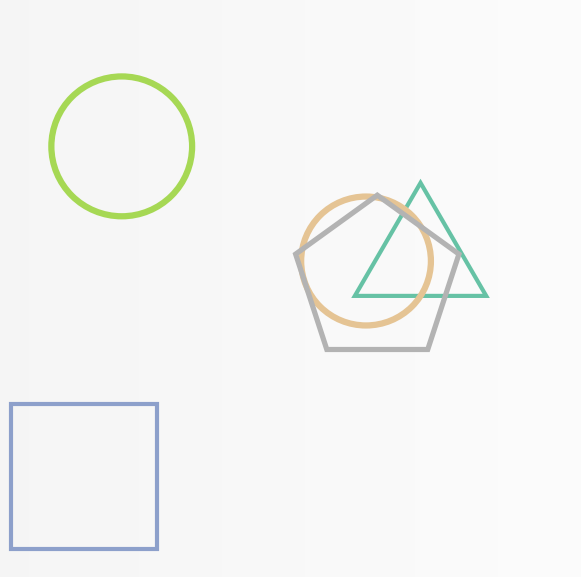[{"shape": "triangle", "thickness": 2, "radius": 0.65, "center": [0.723, 0.552]}, {"shape": "square", "thickness": 2, "radius": 0.63, "center": [0.144, 0.174]}, {"shape": "circle", "thickness": 3, "radius": 0.61, "center": [0.209, 0.746]}, {"shape": "circle", "thickness": 3, "radius": 0.56, "center": [0.63, 0.547]}, {"shape": "pentagon", "thickness": 2.5, "radius": 0.74, "center": [0.649, 0.513]}]